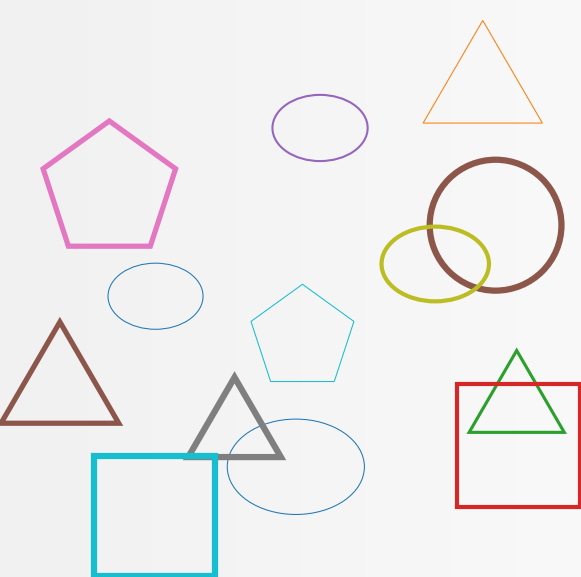[{"shape": "oval", "thickness": 0.5, "radius": 0.59, "center": [0.509, 0.191]}, {"shape": "oval", "thickness": 0.5, "radius": 0.41, "center": [0.268, 0.486]}, {"shape": "triangle", "thickness": 0.5, "radius": 0.59, "center": [0.831, 0.845]}, {"shape": "triangle", "thickness": 1.5, "radius": 0.47, "center": [0.889, 0.298]}, {"shape": "square", "thickness": 2, "radius": 0.53, "center": [0.892, 0.228]}, {"shape": "oval", "thickness": 1, "radius": 0.41, "center": [0.551, 0.778]}, {"shape": "triangle", "thickness": 2.5, "radius": 0.58, "center": [0.103, 0.325]}, {"shape": "circle", "thickness": 3, "radius": 0.57, "center": [0.853, 0.609]}, {"shape": "pentagon", "thickness": 2.5, "radius": 0.6, "center": [0.188, 0.67]}, {"shape": "triangle", "thickness": 3, "radius": 0.46, "center": [0.404, 0.254]}, {"shape": "oval", "thickness": 2, "radius": 0.46, "center": [0.749, 0.542]}, {"shape": "square", "thickness": 3, "radius": 0.52, "center": [0.266, 0.106]}, {"shape": "pentagon", "thickness": 0.5, "radius": 0.47, "center": [0.52, 0.414]}]